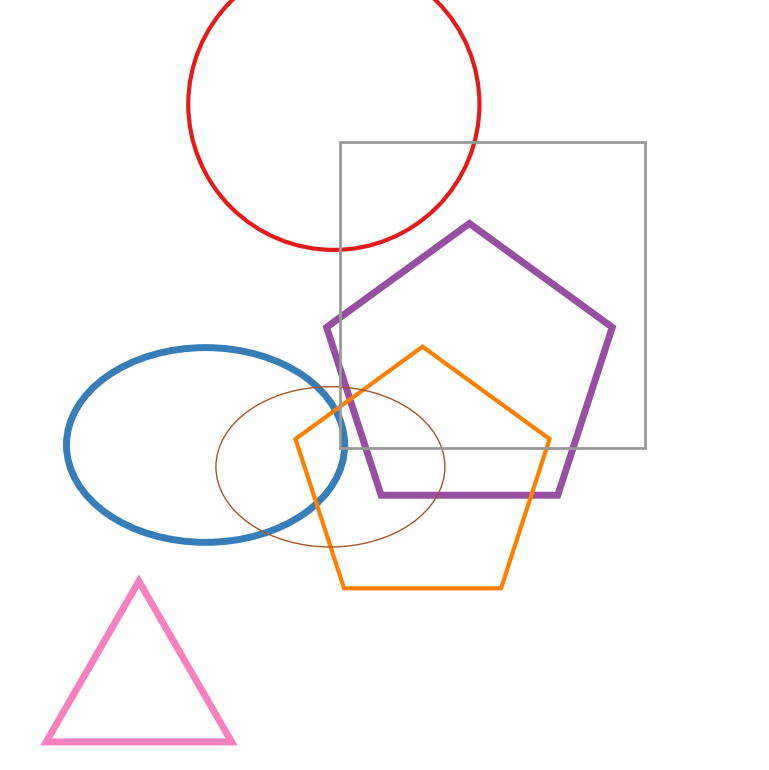[{"shape": "circle", "thickness": 1.5, "radius": 0.95, "center": [0.434, 0.865]}, {"shape": "oval", "thickness": 2.5, "radius": 0.9, "center": [0.267, 0.422]}, {"shape": "pentagon", "thickness": 2.5, "radius": 0.98, "center": [0.61, 0.515]}, {"shape": "pentagon", "thickness": 1.5, "radius": 0.87, "center": [0.549, 0.376]}, {"shape": "oval", "thickness": 0.5, "radius": 0.74, "center": [0.429, 0.394]}, {"shape": "triangle", "thickness": 2.5, "radius": 0.7, "center": [0.18, 0.106]}, {"shape": "square", "thickness": 1, "radius": 0.99, "center": [0.64, 0.617]}]